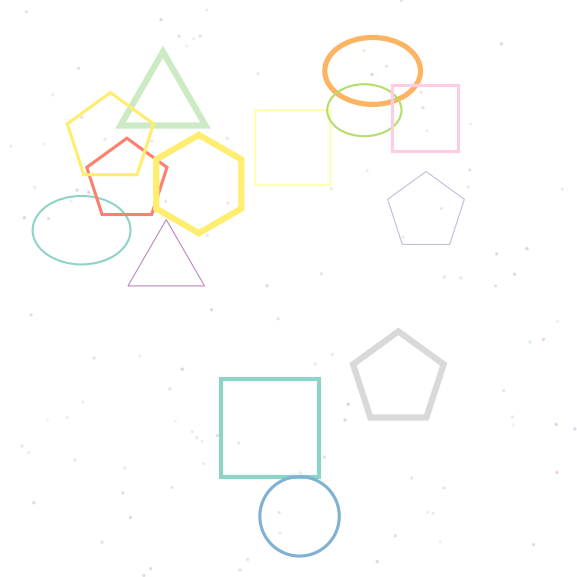[{"shape": "square", "thickness": 2, "radius": 0.43, "center": [0.468, 0.258]}, {"shape": "oval", "thickness": 1, "radius": 0.42, "center": [0.141, 0.601]}, {"shape": "square", "thickness": 1, "radius": 0.32, "center": [0.506, 0.744]}, {"shape": "pentagon", "thickness": 0.5, "radius": 0.35, "center": [0.738, 0.632]}, {"shape": "pentagon", "thickness": 1.5, "radius": 0.37, "center": [0.22, 0.687]}, {"shape": "circle", "thickness": 1.5, "radius": 0.34, "center": [0.519, 0.105]}, {"shape": "oval", "thickness": 2.5, "radius": 0.41, "center": [0.645, 0.876]}, {"shape": "oval", "thickness": 1, "radius": 0.32, "center": [0.631, 0.808]}, {"shape": "square", "thickness": 1.5, "radius": 0.29, "center": [0.736, 0.794]}, {"shape": "pentagon", "thickness": 3, "radius": 0.41, "center": [0.69, 0.343]}, {"shape": "triangle", "thickness": 0.5, "radius": 0.38, "center": [0.288, 0.542]}, {"shape": "triangle", "thickness": 3, "radius": 0.43, "center": [0.282, 0.824]}, {"shape": "hexagon", "thickness": 3, "radius": 0.43, "center": [0.344, 0.681]}, {"shape": "pentagon", "thickness": 1.5, "radius": 0.39, "center": [0.191, 0.76]}]